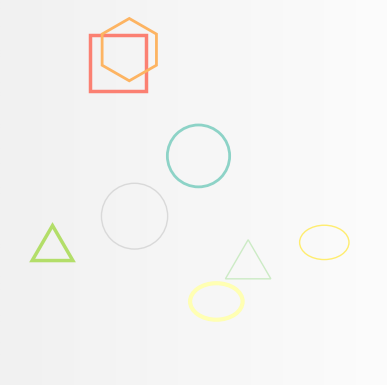[{"shape": "circle", "thickness": 2, "radius": 0.4, "center": [0.512, 0.595]}, {"shape": "oval", "thickness": 3, "radius": 0.34, "center": [0.558, 0.217]}, {"shape": "square", "thickness": 2.5, "radius": 0.36, "center": [0.304, 0.837]}, {"shape": "hexagon", "thickness": 2, "radius": 0.4, "center": [0.334, 0.871]}, {"shape": "triangle", "thickness": 2.5, "radius": 0.3, "center": [0.136, 0.354]}, {"shape": "circle", "thickness": 1, "radius": 0.43, "center": [0.347, 0.439]}, {"shape": "triangle", "thickness": 1, "radius": 0.34, "center": [0.64, 0.31]}, {"shape": "oval", "thickness": 1, "radius": 0.32, "center": [0.837, 0.37]}]